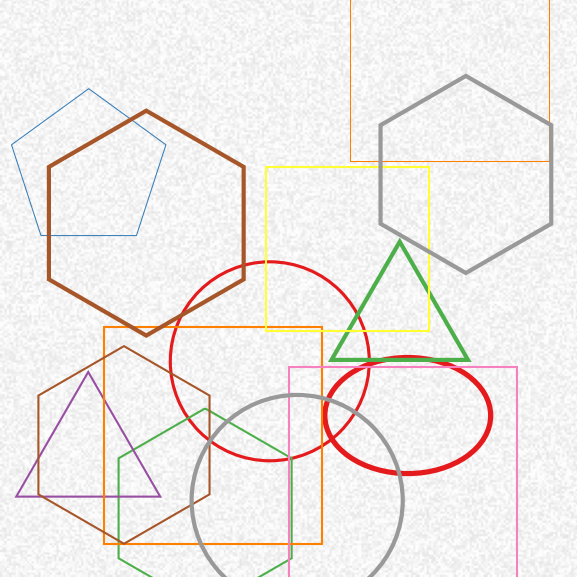[{"shape": "oval", "thickness": 2.5, "radius": 0.72, "center": [0.706, 0.28]}, {"shape": "circle", "thickness": 1.5, "radius": 0.86, "center": [0.467, 0.374]}, {"shape": "pentagon", "thickness": 0.5, "radius": 0.7, "center": [0.154, 0.705]}, {"shape": "triangle", "thickness": 2, "radius": 0.68, "center": [0.692, 0.444]}, {"shape": "hexagon", "thickness": 1, "radius": 0.87, "center": [0.355, 0.119]}, {"shape": "triangle", "thickness": 1, "radius": 0.72, "center": [0.153, 0.211]}, {"shape": "square", "thickness": 1, "radius": 0.94, "center": [0.369, 0.245]}, {"shape": "square", "thickness": 0.5, "radius": 0.86, "center": [0.778, 0.894]}, {"shape": "square", "thickness": 1, "radius": 0.71, "center": [0.602, 0.567]}, {"shape": "hexagon", "thickness": 1, "radius": 0.86, "center": [0.215, 0.229]}, {"shape": "hexagon", "thickness": 2, "radius": 0.97, "center": [0.253, 0.613]}, {"shape": "square", "thickness": 1, "radius": 0.99, "center": [0.697, 0.166]}, {"shape": "circle", "thickness": 2, "radius": 0.91, "center": [0.515, 0.132]}, {"shape": "hexagon", "thickness": 2, "radius": 0.85, "center": [0.807, 0.697]}]